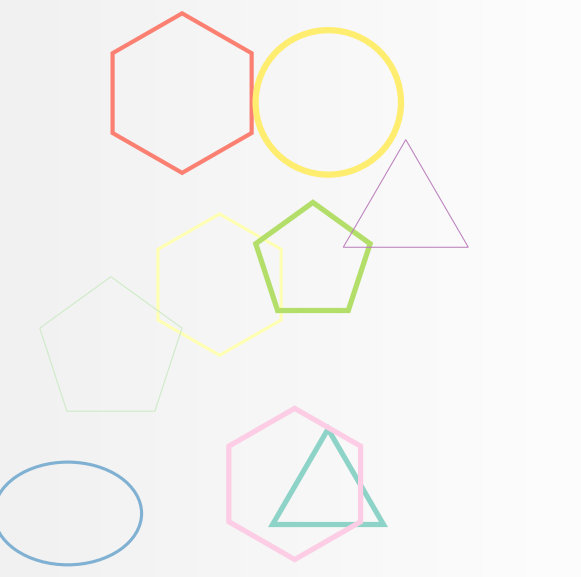[{"shape": "triangle", "thickness": 2.5, "radius": 0.55, "center": [0.564, 0.146]}, {"shape": "hexagon", "thickness": 1.5, "radius": 0.61, "center": [0.378, 0.506]}, {"shape": "hexagon", "thickness": 2, "radius": 0.69, "center": [0.313, 0.838]}, {"shape": "oval", "thickness": 1.5, "radius": 0.64, "center": [0.117, 0.11]}, {"shape": "pentagon", "thickness": 2.5, "radius": 0.52, "center": [0.538, 0.545]}, {"shape": "hexagon", "thickness": 2.5, "radius": 0.65, "center": [0.507, 0.161]}, {"shape": "triangle", "thickness": 0.5, "radius": 0.62, "center": [0.698, 0.633]}, {"shape": "pentagon", "thickness": 0.5, "radius": 0.64, "center": [0.191, 0.391]}, {"shape": "circle", "thickness": 3, "radius": 0.63, "center": [0.565, 0.822]}]